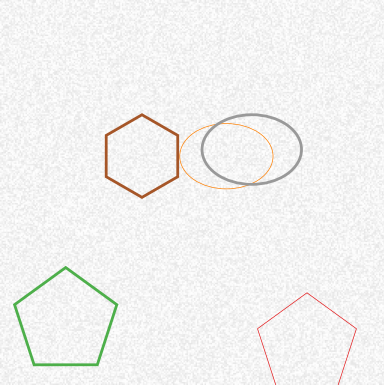[{"shape": "pentagon", "thickness": 0.5, "radius": 0.68, "center": [0.797, 0.104]}, {"shape": "pentagon", "thickness": 2, "radius": 0.7, "center": [0.171, 0.165]}, {"shape": "oval", "thickness": 0.5, "radius": 0.61, "center": [0.588, 0.594]}, {"shape": "hexagon", "thickness": 2, "radius": 0.54, "center": [0.369, 0.595]}, {"shape": "oval", "thickness": 2, "radius": 0.65, "center": [0.654, 0.612]}]